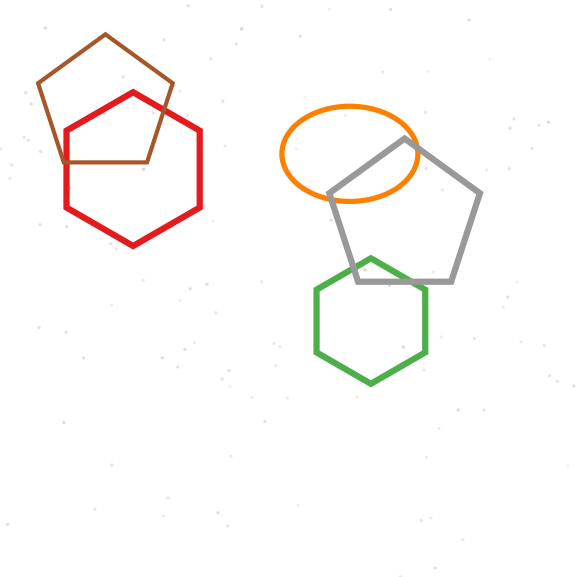[{"shape": "hexagon", "thickness": 3, "radius": 0.67, "center": [0.23, 0.706]}, {"shape": "hexagon", "thickness": 3, "radius": 0.54, "center": [0.642, 0.443]}, {"shape": "oval", "thickness": 2.5, "radius": 0.59, "center": [0.606, 0.733]}, {"shape": "pentagon", "thickness": 2, "radius": 0.61, "center": [0.182, 0.817]}, {"shape": "pentagon", "thickness": 3, "radius": 0.69, "center": [0.701, 0.622]}]